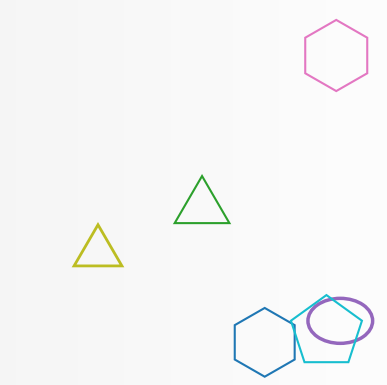[{"shape": "hexagon", "thickness": 1.5, "radius": 0.45, "center": [0.683, 0.111]}, {"shape": "triangle", "thickness": 1.5, "radius": 0.41, "center": [0.521, 0.461]}, {"shape": "oval", "thickness": 2.5, "radius": 0.42, "center": [0.878, 0.167]}, {"shape": "hexagon", "thickness": 1.5, "radius": 0.46, "center": [0.868, 0.856]}, {"shape": "triangle", "thickness": 2, "radius": 0.36, "center": [0.253, 0.345]}, {"shape": "pentagon", "thickness": 1.5, "radius": 0.48, "center": [0.842, 0.137]}]